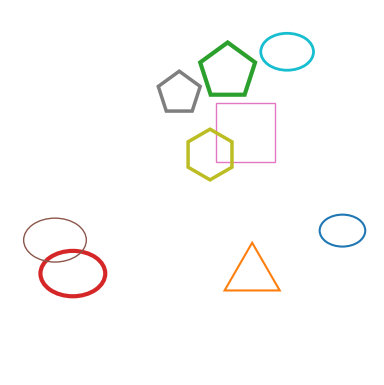[{"shape": "oval", "thickness": 1.5, "radius": 0.3, "center": [0.889, 0.401]}, {"shape": "triangle", "thickness": 1.5, "radius": 0.41, "center": [0.655, 0.287]}, {"shape": "pentagon", "thickness": 3, "radius": 0.37, "center": [0.591, 0.815]}, {"shape": "oval", "thickness": 3, "radius": 0.42, "center": [0.189, 0.289]}, {"shape": "oval", "thickness": 1, "radius": 0.41, "center": [0.143, 0.376]}, {"shape": "square", "thickness": 1, "radius": 0.39, "center": [0.638, 0.656]}, {"shape": "pentagon", "thickness": 2.5, "radius": 0.29, "center": [0.466, 0.758]}, {"shape": "hexagon", "thickness": 2.5, "radius": 0.33, "center": [0.546, 0.599]}, {"shape": "oval", "thickness": 2, "radius": 0.34, "center": [0.746, 0.866]}]